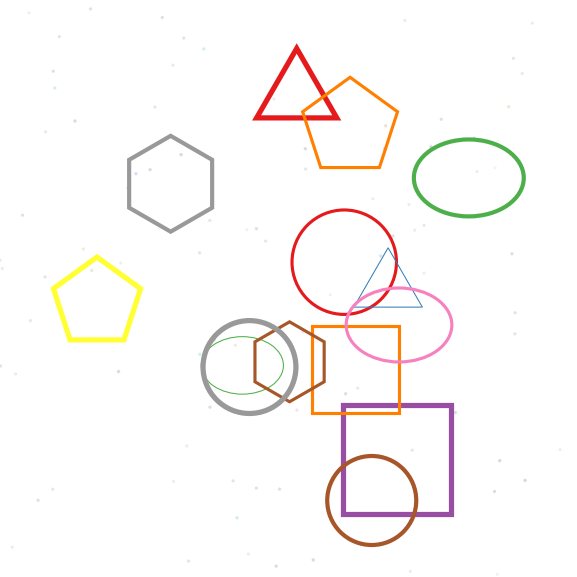[{"shape": "circle", "thickness": 1.5, "radius": 0.45, "center": [0.596, 0.545]}, {"shape": "triangle", "thickness": 2.5, "radius": 0.4, "center": [0.514, 0.835]}, {"shape": "triangle", "thickness": 0.5, "radius": 0.34, "center": [0.672, 0.502]}, {"shape": "oval", "thickness": 0.5, "radius": 0.36, "center": [0.42, 0.366]}, {"shape": "oval", "thickness": 2, "radius": 0.48, "center": [0.812, 0.691]}, {"shape": "square", "thickness": 2.5, "radius": 0.47, "center": [0.688, 0.204]}, {"shape": "pentagon", "thickness": 1.5, "radius": 0.43, "center": [0.606, 0.779]}, {"shape": "square", "thickness": 1.5, "radius": 0.38, "center": [0.615, 0.36]}, {"shape": "pentagon", "thickness": 2.5, "radius": 0.4, "center": [0.168, 0.475]}, {"shape": "circle", "thickness": 2, "radius": 0.39, "center": [0.644, 0.132]}, {"shape": "hexagon", "thickness": 1.5, "radius": 0.35, "center": [0.501, 0.373]}, {"shape": "oval", "thickness": 1.5, "radius": 0.46, "center": [0.691, 0.436]}, {"shape": "hexagon", "thickness": 2, "radius": 0.41, "center": [0.295, 0.681]}, {"shape": "circle", "thickness": 2.5, "radius": 0.4, "center": [0.432, 0.364]}]